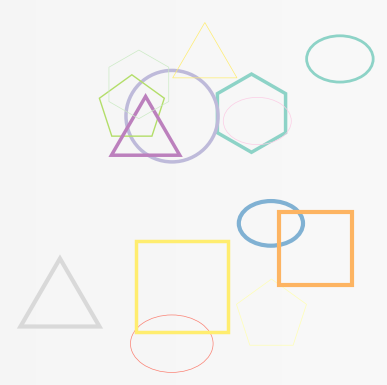[{"shape": "oval", "thickness": 2, "radius": 0.43, "center": [0.877, 0.847]}, {"shape": "hexagon", "thickness": 2.5, "radius": 0.51, "center": [0.649, 0.706]}, {"shape": "pentagon", "thickness": 0.5, "radius": 0.48, "center": [0.701, 0.18]}, {"shape": "circle", "thickness": 2.5, "radius": 0.59, "center": [0.444, 0.698]}, {"shape": "oval", "thickness": 0.5, "radius": 0.53, "center": [0.443, 0.107]}, {"shape": "oval", "thickness": 3, "radius": 0.41, "center": [0.699, 0.42]}, {"shape": "square", "thickness": 3, "radius": 0.47, "center": [0.814, 0.354]}, {"shape": "pentagon", "thickness": 1, "radius": 0.44, "center": [0.34, 0.718]}, {"shape": "oval", "thickness": 0.5, "radius": 0.44, "center": [0.664, 0.686]}, {"shape": "triangle", "thickness": 3, "radius": 0.59, "center": [0.155, 0.211]}, {"shape": "triangle", "thickness": 2.5, "radius": 0.51, "center": [0.376, 0.648]}, {"shape": "hexagon", "thickness": 0.5, "radius": 0.45, "center": [0.358, 0.781]}, {"shape": "square", "thickness": 2.5, "radius": 0.59, "center": [0.469, 0.256]}, {"shape": "triangle", "thickness": 0.5, "radius": 0.48, "center": [0.529, 0.846]}]